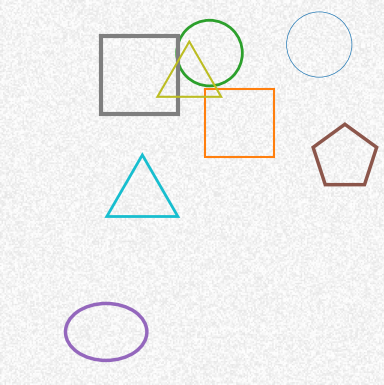[{"shape": "circle", "thickness": 0.5, "radius": 0.42, "center": [0.829, 0.884]}, {"shape": "square", "thickness": 1.5, "radius": 0.44, "center": [0.622, 0.68]}, {"shape": "circle", "thickness": 2, "radius": 0.43, "center": [0.544, 0.862]}, {"shape": "oval", "thickness": 2.5, "radius": 0.53, "center": [0.276, 0.138]}, {"shape": "pentagon", "thickness": 2.5, "radius": 0.43, "center": [0.896, 0.591]}, {"shape": "square", "thickness": 3, "radius": 0.5, "center": [0.363, 0.805]}, {"shape": "triangle", "thickness": 1.5, "radius": 0.48, "center": [0.492, 0.796]}, {"shape": "triangle", "thickness": 2, "radius": 0.53, "center": [0.37, 0.491]}]